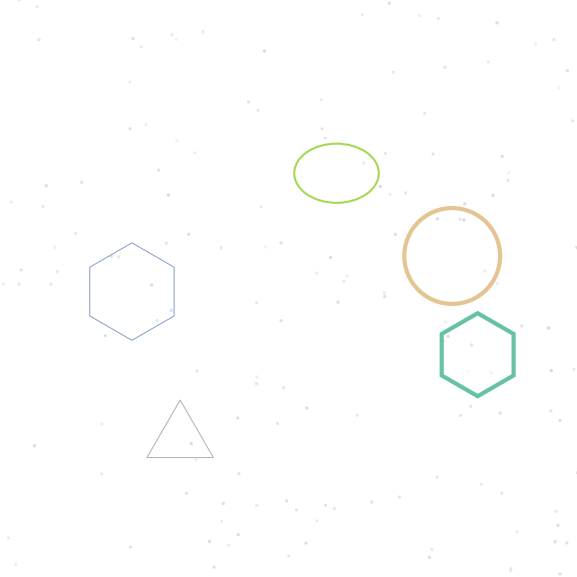[{"shape": "hexagon", "thickness": 2, "radius": 0.36, "center": [0.827, 0.385]}, {"shape": "hexagon", "thickness": 0.5, "radius": 0.42, "center": [0.228, 0.494]}, {"shape": "oval", "thickness": 1, "radius": 0.37, "center": [0.583, 0.699]}, {"shape": "circle", "thickness": 2, "radius": 0.41, "center": [0.783, 0.556]}, {"shape": "triangle", "thickness": 0.5, "radius": 0.33, "center": [0.312, 0.24]}]